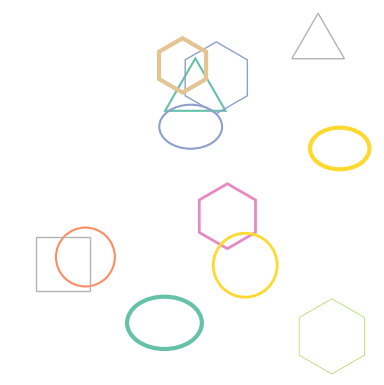[{"shape": "triangle", "thickness": 1.5, "radius": 0.45, "center": [0.507, 0.758]}, {"shape": "oval", "thickness": 3, "radius": 0.49, "center": [0.427, 0.161]}, {"shape": "circle", "thickness": 1.5, "radius": 0.38, "center": [0.222, 0.332]}, {"shape": "oval", "thickness": 1.5, "radius": 0.41, "center": [0.495, 0.671]}, {"shape": "hexagon", "thickness": 1, "radius": 0.47, "center": [0.562, 0.798]}, {"shape": "hexagon", "thickness": 2, "radius": 0.42, "center": [0.591, 0.438]}, {"shape": "hexagon", "thickness": 0.5, "radius": 0.49, "center": [0.862, 0.126]}, {"shape": "circle", "thickness": 2, "radius": 0.41, "center": [0.637, 0.311]}, {"shape": "oval", "thickness": 3, "radius": 0.39, "center": [0.882, 0.614]}, {"shape": "hexagon", "thickness": 3, "radius": 0.35, "center": [0.474, 0.83]}, {"shape": "square", "thickness": 1, "radius": 0.35, "center": [0.165, 0.315]}, {"shape": "triangle", "thickness": 1, "radius": 0.39, "center": [0.826, 0.887]}]